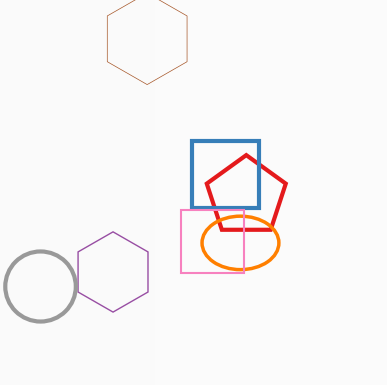[{"shape": "pentagon", "thickness": 3, "radius": 0.54, "center": [0.636, 0.49]}, {"shape": "square", "thickness": 3, "radius": 0.43, "center": [0.582, 0.547]}, {"shape": "hexagon", "thickness": 1, "radius": 0.52, "center": [0.292, 0.294]}, {"shape": "oval", "thickness": 2.5, "radius": 0.5, "center": [0.621, 0.369]}, {"shape": "hexagon", "thickness": 0.5, "radius": 0.59, "center": [0.38, 0.899]}, {"shape": "square", "thickness": 1.5, "radius": 0.41, "center": [0.548, 0.373]}, {"shape": "circle", "thickness": 3, "radius": 0.46, "center": [0.105, 0.256]}]